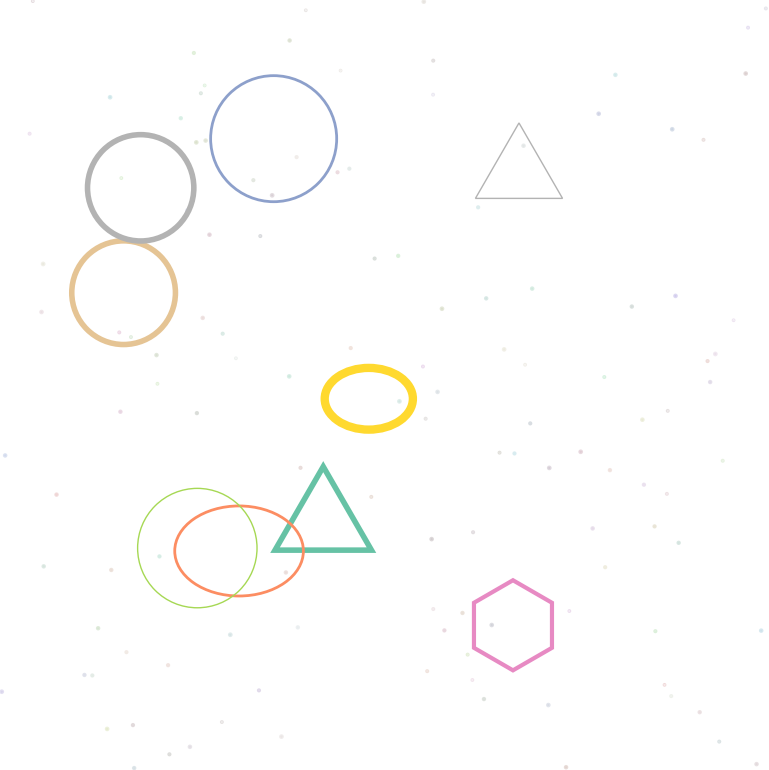[{"shape": "triangle", "thickness": 2, "radius": 0.36, "center": [0.42, 0.322]}, {"shape": "oval", "thickness": 1, "radius": 0.42, "center": [0.31, 0.284]}, {"shape": "circle", "thickness": 1, "radius": 0.41, "center": [0.355, 0.82]}, {"shape": "hexagon", "thickness": 1.5, "radius": 0.29, "center": [0.666, 0.188]}, {"shape": "circle", "thickness": 0.5, "radius": 0.39, "center": [0.256, 0.288]}, {"shape": "oval", "thickness": 3, "radius": 0.29, "center": [0.479, 0.482]}, {"shape": "circle", "thickness": 2, "radius": 0.34, "center": [0.161, 0.62]}, {"shape": "circle", "thickness": 2, "radius": 0.35, "center": [0.183, 0.756]}, {"shape": "triangle", "thickness": 0.5, "radius": 0.33, "center": [0.674, 0.775]}]